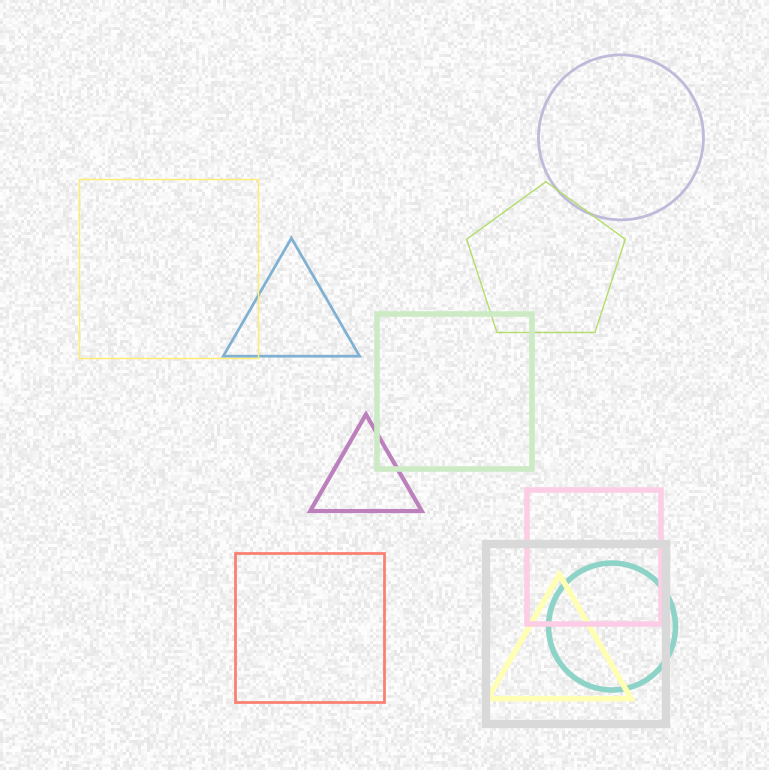[{"shape": "circle", "thickness": 2, "radius": 0.41, "center": [0.795, 0.186]}, {"shape": "triangle", "thickness": 2, "radius": 0.54, "center": [0.727, 0.146]}, {"shape": "circle", "thickness": 1, "radius": 0.54, "center": [0.806, 0.822]}, {"shape": "square", "thickness": 1, "radius": 0.48, "center": [0.401, 0.185]}, {"shape": "triangle", "thickness": 1, "radius": 0.51, "center": [0.378, 0.589]}, {"shape": "pentagon", "thickness": 0.5, "radius": 0.54, "center": [0.709, 0.656]}, {"shape": "square", "thickness": 2, "radius": 0.43, "center": [0.772, 0.276]}, {"shape": "square", "thickness": 3, "radius": 0.58, "center": [0.749, 0.176]}, {"shape": "triangle", "thickness": 1.5, "radius": 0.42, "center": [0.475, 0.378]}, {"shape": "square", "thickness": 2, "radius": 0.5, "center": [0.591, 0.491]}, {"shape": "square", "thickness": 0.5, "radius": 0.58, "center": [0.219, 0.651]}]